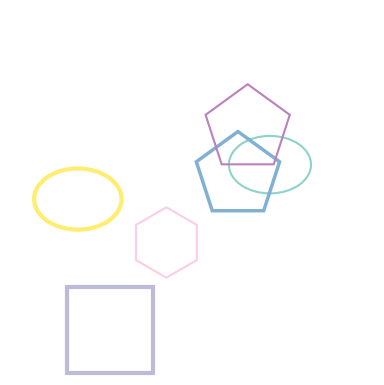[{"shape": "oval", "thickness": 1.5, "radius": 0.53, "center": [0.701, 0.572]}, {"shape": "square", "thickness": 3, "radius": 0.56, "center": [0.285, 0.143]}, {"shape": "pentagon", "thickness": 2.5, "radius": 0.57, "center": [0.618, 0.545]}, {"shape": "hexagon", "thickness": 1.5, "radius": 0.46, "center": [0.432, 0.37]}, {"shape": "pentagon", "thickness": 1.5, "radius": 0.57, "center": [0.643, 0.666]}, {"shape": "oval", "thickness": 3, "radius": 0.57, "center": [0.202, 0.483]}]